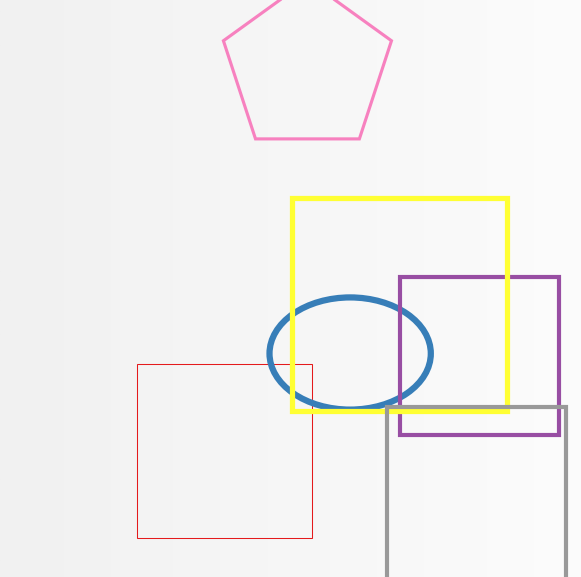[{"shape": "square", "thickness": 0.5, "radius": 0.75, "center": [0.386, 0.218]}, {"shape": "oval", "thickness": 3, "radius": 0.69, "center": [0.602, 0.387]}, {"shape": "square", "thickness": 2, "radius": 0.68, "center": [0.825, 0.383]}, {"shape": "square", "thickness": 2.5, "radius": 0.92, "center": [0.687, 0.471]}, {"shape": "pentagon", "thickness": 1.5, "radius": 0.76, "center": [0.529, 0.882]}, {"shape": "square", "thickness": 2, "radius": 0.77, "center": [0.819, 0.141]}]